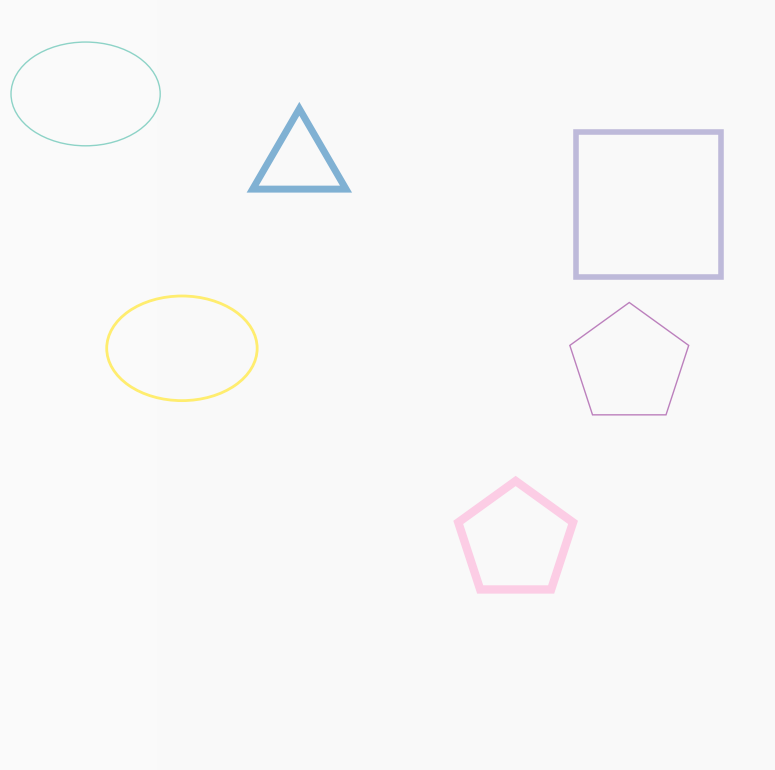[{"shape": "oval", "thickness": 0.5, "radius": 0.48, "center": [0.11, 0.878]}, {"shape": "square", "thickness": 2, "radius": 0.47, "center": [0.837, 0.735]}, {"shape": "triangle", "thickness": 2.5, "radius": 0.35, "center": [0.386, 0.789]}, {"shape": "pentagon", "thickness": 3, "radius": 0.39, "center": [0.665, 0.297]}, {"shape": "pentagon", "thickness": 0.5, "radius": 0.4, "center": [0.812, 0.526]}, {"shape": "oval", "thickness": 1, "radius": 0.49, "center": [0.235, 0.548]}]